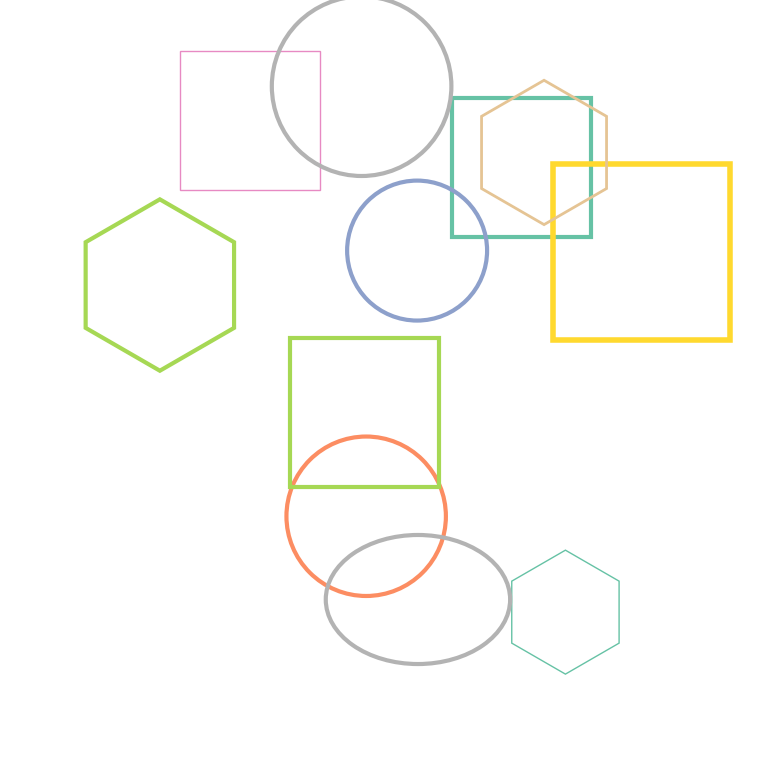[{"shape": "square", "thickness": 1.5, "radius": 0.45, "center": [0.678, 0.783]}, {"shape": "hexagon", "thickness": 0.5, "radius": 0.4, "center": [0.734, 0.205]}, {"shape": "circle", "thickness": 1.5, "radius": 0.52, "center": [0.476, 0.33]}, {"shape": "circle", "thickness": 1.5, "radius": 0.45, "center": [0.542, 0.675]}, {"shape": "square", "thickness": 0.5, "radius": 0.45, "center": [0.324, 0.843]}, {"shape": "hexagon", "thickness": 1.5, "radius": 0.56, "center": [0.208, 0.63]}, {"shape": "square", "thickness": 1.5, "radius": 0.48, "center": [0.474, 0.464]}, {"shape": "square", "thickness": 2, "radius": 0.57, "center": [0.833, 0.673]}, {"shape": "hexagon", "thickness": 1, "radius": 0.47, "center": [0.707, 0.802]}, {"shape": "circle", "thickness": 1.5, "radius": 0.58, "center": [0.47, 0.888]}, {"shape": "oval", "thickness": 1.5, "radius": 0.6, "center": [0.543, 0.221]}]